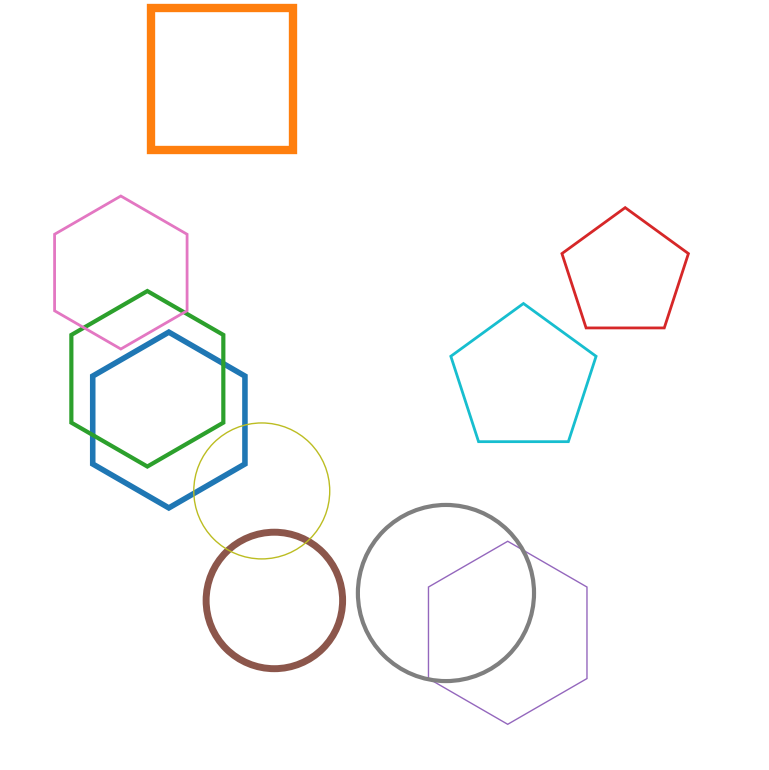[{"shape": "hexagon", "thickness": 2, "radius": 0.57, "center": [0.219, 0.455]}, {"shape": "square", "thickness": 3, "radius": 0.46, "center": [0.289, 0.898]}, {"shape": "hexagon", "thickness": 1.5, "radius": 0.57, "center": [0.191, 0.508]}, {"shape": "pentagon", "thickness": 1, "radius": 0.43, "center": [0.812, 0.644]}, {"shape": "hexagon", "thickness": 0.5, "radius": 0.59, "center": [0.659, 0.178]}, {"shape": "circle", "thickness": 2.5, "radius": 0.44, "center": [0.356, 0.22]}, {"shape": "hexagon", "thickness": 1, "radius": 0.5, "center": [0.157, 0.646]}, {"shape": "circle", "thickness": 1.5, "radius": 0.57, "center": [0.579, 0.23]}, {"shape": "circle", "thickness": 0.5, "radius": 0.44, "center": [0.34, 0.362]}, {"shape": "pentagon", "thickness": 1, "radius": 0.5, "center": [0.68, 0.507]}]